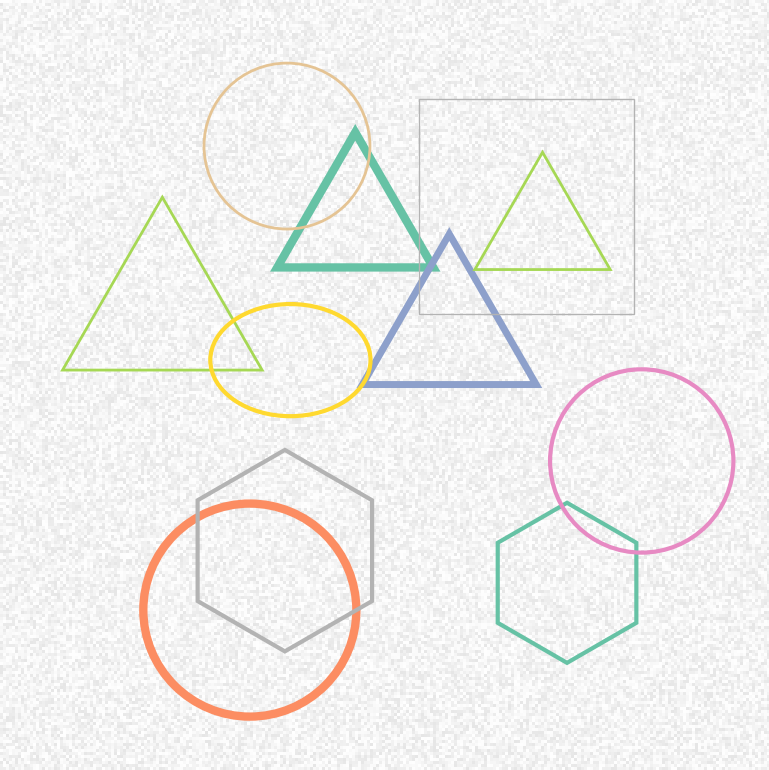[{"shape": "hexagon", "thickness": 1.5, "radius": 0.52, "center": [0.736, 0.243]}, {"shape": "triangle", "thickness": 3, "radius": 0.58, "center": [0.461, 0.711]}, {"shape": "circle", "thickness": 3, "radius": 0.69, "center": [0.324, 0.208]}, {"shape": "triangle", "thickness": 2.5, "radius": 0.65, "center": [0.584, 0.566]}, {"shape": "circle", "thickness": 1.5, "radius": 0.6, "center": [0.833, 0.401]}, {"shape": "triangle", "thickness": 1, "radius": 0.75, "center": [0.211, 0.594]}, {"shape": "triangle", "thickness": 1, "radius": 0.51, "center": [0.705, 0.701]}, {"shape": "oval", "thickness": 1.5, "radius": 0.52, "center": [0.377, 0.532]}, {"shape": "circle", "thickness": 1, "radius": 0.54, "center": [0.373, 0.81]}, {"shape": "hexagon", "thickness": 1.5, "radius": 0.65, "center": [0.37, 0.285]}, {"shape": "square", "thickness": 0.5, "radius": 0.7, "center": [0.684, 0.732]}]